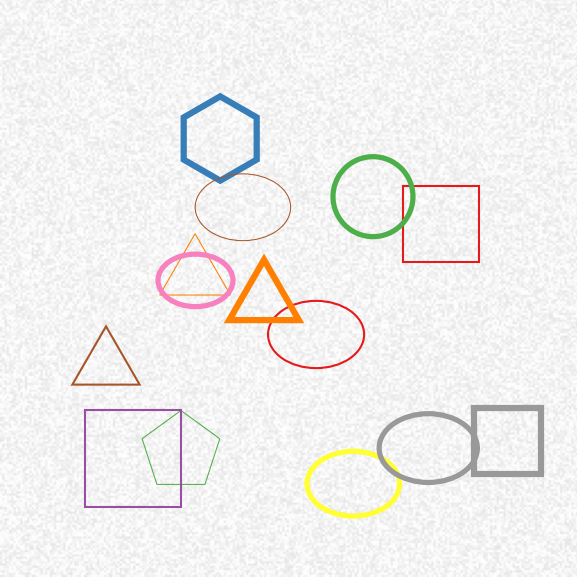[{"shape": "square", "thickness": 1, "radius": 0.33, "center": [0.764, 0.612]}, {"shape": "oval", "thickness": 1, "radius": 0.42, "center": [0.547, 0.42]}, {"shape": "hexagon", "thickness": 3, "radius": 0.36, "center": [0.381, 0.759]}, {"shape": "pentagon", "thickness": 0.5, "radius": 0.35, "center": [0.313, 0.218]}, {"shape": "circle", "thickness": 2.5, "radius": 0.35, "center": [0.646, 0.659]}, {"shape": "square", "thickness": 1, "radius": 0.42, "center": [0.23, 0.205]}, {"shape": "triangle", "thickness": 3, "radius": 0.35, "center": [0.457, 0.48]}, {"shape": "triangle", "thickness": 0.5, "radius": 0.35, "center": [0.338, 0.524]}, {"shape": "oval", "thickness": 2.5, "radius": 0.4, "center": [0.612, 0.162]}, {"shape": "triangle", "thickness": 1, "radius": 0.34, "center": [0.184, 0.367]}, {"shape": "oval", "thickness": 0.5, "radius": 0.41, "center": [0.421, 0.64]}, {"shape": "oval", "thickness": 2.5, "radius": 0.32, "center": [0.339, 0.514]}, {"shape": "oval", "thickness": 2.5, "radius": 0.43, "center": [0.742, 0.223]}, {"shape": "square", "thickness": 3, "radius": 0.29, "center": [0.879, 0.235]}]